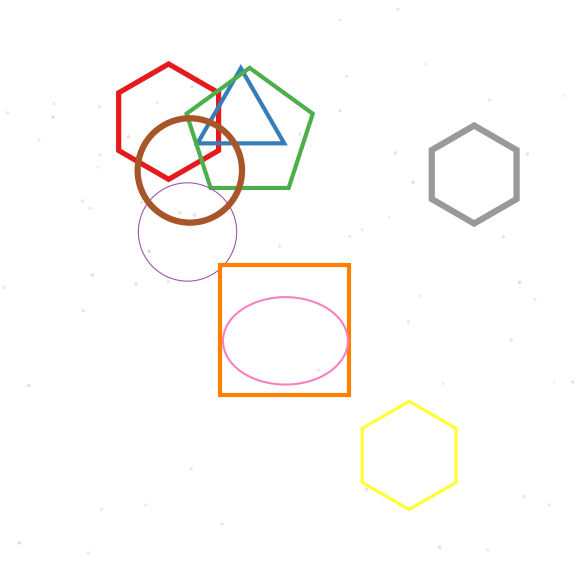[{"shape": "hexagon", "thickness": 2.5, "radius": 0.5, "center": [0.292, 0.788]}, {"shape": "triangle", "thickness": 2, "radius": 0.43, "center": [0.417, 0.794]}, {"shape": "pentagon", "thickness": 2, "radius": 0.57, "center": [0.432, 0.767]}, {"shape": "circle", "thickness": 0.5, "radius": 0.43, "center": [0.325, 0.597]}, {"shape": "square", "thickness": 2, "radius": 0.56, "center": [0.492, 0.428]}, {"shape": "hexagon", "thickness": 1.5, "radius": 0.47, "center": [0.708, 0.211]}, {"shape": "circle", "thickness": 3, "radius": 0.45, "center": [0.329, 0.704]}, {"shape": "oval", "thickness": 1, "radius": 0.54, "center": [0.494, 0.409]}, {"shape": "hexagon", "thickness": 3, "radius": 0.42, "center": [0.821, 0.697]}]